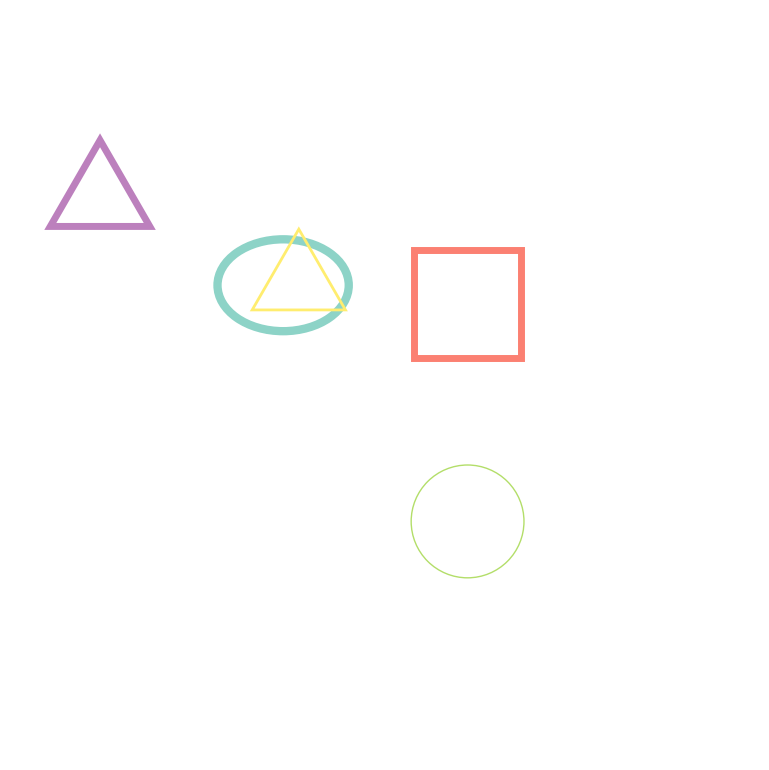[{"shape": "oval", "thickness": 3, "radius": 0.43, "center": [0.368, 0.63]}, {"shape": "square", "thickness": 2.5, "radius": 0.35, "center": [0.607, 0.605]}, {"shape": "circle", "thickness": 0.5, "radius": 0.37, "center": [0.607, 0.323]}, {"shape": "triangle", "thickness": 2.5, "radius": 0.37, "center": [0.13, 0.743]}, {"shape": "triangle", "thickness": 1, "radius": 0.35, "center": [0.388, 0.632]}]